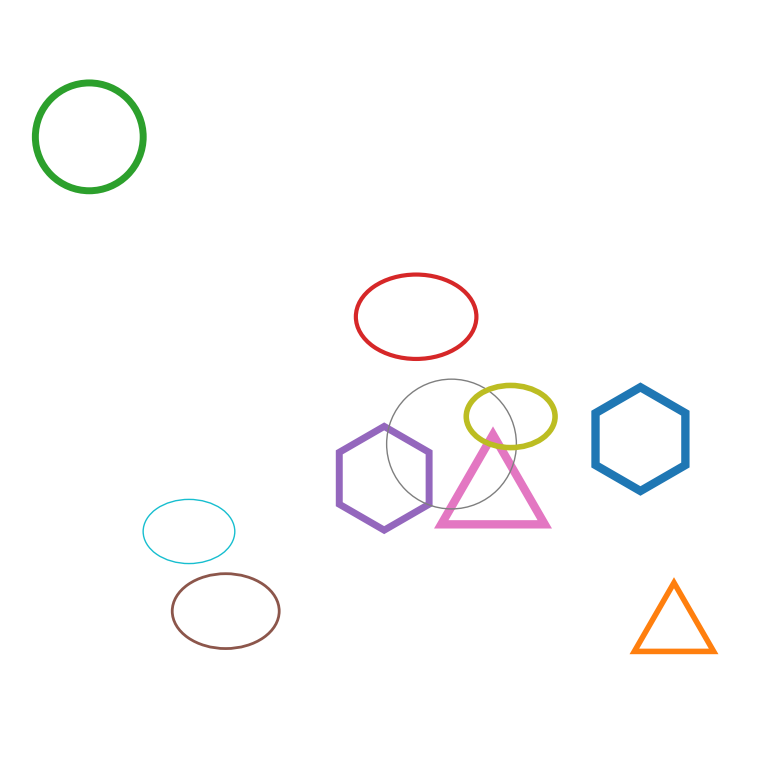[{"shape": "hexagon", "thickness": 3, "radius": 0.34, "center": [0.832, 0.43]}, {"shape": "triangle", "thickness": 2, "radius": 0.3, "center": [0.875, 0.184]}, {"shape": "circle", "thickness": 2.5, "radius": 0.35, "center": [0.116, 0.822]}, {"shape": "oval", "thickness": 1.5, "radius": 0.39, "center": [0.54, 0.589]}, {"shape": "hexagon", "thickness": 2.5, "radius": 0.34, "center": [0.499, 0.379]}, {"shape": "oval", "thickness": 1, "radius": 0.35, "center": [0.293, 0.206]}, {"shape": "triangle", "thickness": 3, "radius": 0.39, "center": [0.64, 0.358]}, {"shape": "circle", "thickness": 0.5, "radius": 0.42, "center": [0.586, 0.423]}, {"shape": "oval", "thickness": 2, "radius": 0.29, "center": [0.663, 0.459]}, {"shape": "oval", "thickness": 0.5, "radius": 0.3, "center": [0.245, 0.31]}]